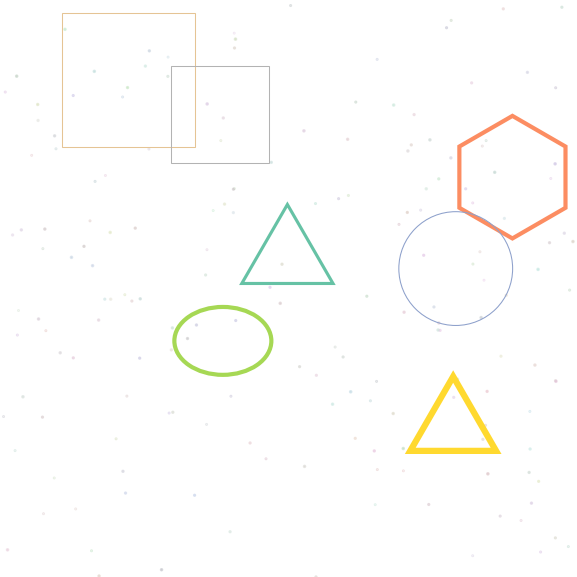[{"shape": "triangle", "thickness": 1.5, "radius": 0.46, "center": [0.498, 0.554]}, {"shape": "hexagon", "thickness": 2, "radius": 0.53, "center": [0.887, 0.692]}, {"shape": "circle", "thickness": 0.5, "radius": 0.49, "center": [0.789, 0.534]}, {"shape": "oval", "thickness": 2, "radius": 0.42, "center": [0.386, 0.409]}, {"shape": "triangle", "thickness": 3, "radius": 0.43, "center": [0.785, 0.261]}, {"shape": "square", "thickness": 0.5, "radius": 0.58, "center": [0.223, 0.86]}, {"shape": "square", "thickness": 0.5, "radius": 0.42, "center": [0.381, 0.801]}]